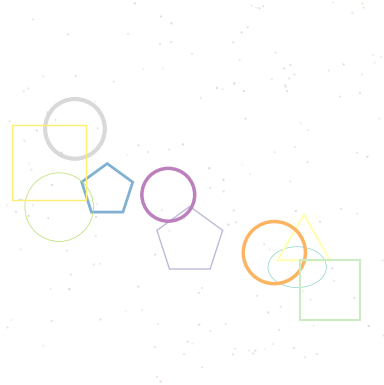[{"shape": "oval", "thickness": 0.5, "radius": 0.38, "center": [0.772, 0.306]}, {"shape": "triangle", "thickness": 1.5, "radius": 0.39, "center": [0.789, 0.363]}, {"shape": "pentagon", "thickness": 1, "radius": 0.45, "center": [0.493, 0.374]}, {"shape": "pentagon", "thickness": 2, "radius": 0.35, "center": [0.278, 0.505]}, {"shape": "circle", "thickness": 2.5, "radius": 0.4, "center": [0.713, 0.344]}, {"shape": "circle", "thickness": 0.5, "radius": 0.45, "center": [0.154, 0.462]}, {"shape": "circle", "thickness": 3, "radius": 0.39, "center": [0.195, 0.665]}, {"shape": "circle", "thickness": 2.5, "radius": 0.34, "center": [0.437, 0.494]}, {"shape": "square", "thickness": 1.5, "radius": 0.39, "center": [0.857, 0.247]}, {"shape": "square", "thickness": 1, "radius": 0.48, "center": [0.128, 0.578]}]